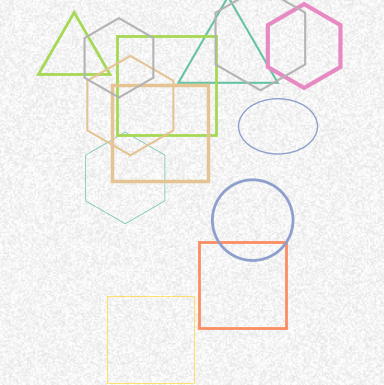[{"shape": "triangle", "thickness": 1.5, "radius": 0.75, "center": [0.592, 0.859]}, {"shape": "hexagon", "thickness": 0.5, "radius": 0.59, "center": [0.325, 0.538]}, {"shape": "square", "thickness": 2, "radius": 0.56, "center": [0.63, 0.26]}, {"shape": "oval", "thickness": 1, "radius": 0.51, "center": [0.722, 0.672]}, {"shape": "circle", "thickness": 2, "radius": 0.52, "center": [0.656, 0.428]}, {"shape": "hexagon", "thickness": 3, "radius": 0.54, "center": [0.79, 0.88]}, {"shape": "triangle", "thickness": 2, "radius": 0.54, "center": [0.193, 0.86]}, {"shape": "square", "thickness": 2, "radius": 0.65, "center": [0.432, 0.778]}, {"shape": "square", "thickness": 0.5, "radius": 0.57, "center": [0.391, 0.118]}, {"shape": "square", "thickness": 2.5, "radius": 0.62, "center": [0.416, 0.655]}, {"shape": "hexagon", "thickness": 1.5, "radius": 0.65, "center": [0.339, 0.726]}, {"shape": "hexagon", "thickness": 1.5, "radius": 0.67, "center": [0.676, 0.9]}, {"shape": "hexagon", "thickness": 1.5, "radius": 0.52, "center": [0.309, 0.85]}]